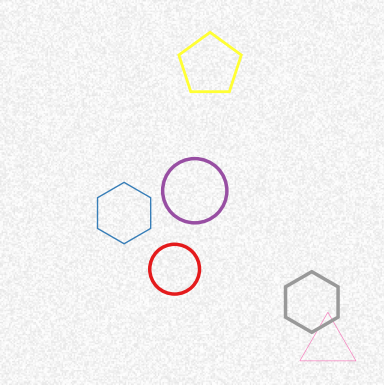[{"shape": "circle", "thickness": 2.5, "radius": 0.32, "center": [0.454, 0.301]}, {"shape": "hexagon", "thickness": 1, "radius": 0.4, "center": [0.322, 0.447]}, {"shape": "circle", "thickness": 2.5, "radius": 0.42, "center": [0.506, 0.505]}, {"shape": "pentagon", "thickness": 2, "radius": 0.43, "center": [0.546, 0.831]}, {"shape": "triangle", "thickness": 0.5, "radius": 0.42, "center": [0.852, 0.105]}, {"shape": "hexagon", "thickness": 2.5, "radius": 0.39, "center": [0.81, 0.216]}]